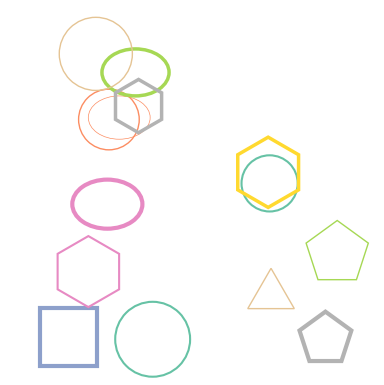[{"shape": "circle", "thickness": 1.5, "radius": 0.49, "center": [0.397, 0.119]}, {"shape": "circle", "thickness": 1.5, "radius": 0.36, "center": [0.7, 0.524]}, {"shape": "circle", "thickness": 1, "radius": 0.39, "center": [0.283, 0.69]}, {"shape": "oval", "thickness": 0.5, "radius": 0.4, "center": [0.31, 0.695]}, {"shape": "square", "thickness": 3, "radius": 0.37, "center": [0.179, 0.125]}, {"shape": "hexagon", "thickness": 1.5, "radius": 0.46, "center": [0.23, 0.295]}, {"shape": "oval", "thickness": 3, "radius": 0.46, "center": [0.279, 0.47]}, {"shape": "oval", "thickness": 2.5, "radius": 0.44, "center": [0.352, 0.812]}, {"shape": "pentagon", "thickness": 1, "radius": 0.42, "center": [0.876, 0.342]}, {"shape": "hexagon", "thickness": 2.5, "radius": 0.46, "center": [0.697, 0.552]}, {"shape": "circle", "thickness": 1, "radius": 0.47, "center": [0.249, 0.86]}, {"shape": "triangle", "thickness": 1, "radius": 0.35, "center": [0.704, 0.233]}, {"shape": "hexagon", "thickness": 2.5, "radius": 0.35, "center": [0.36, 0.724]}, {"shape": "pentagon", "thickness": 3, "radius": 0.35, "center": [0.845, 0.12]}]